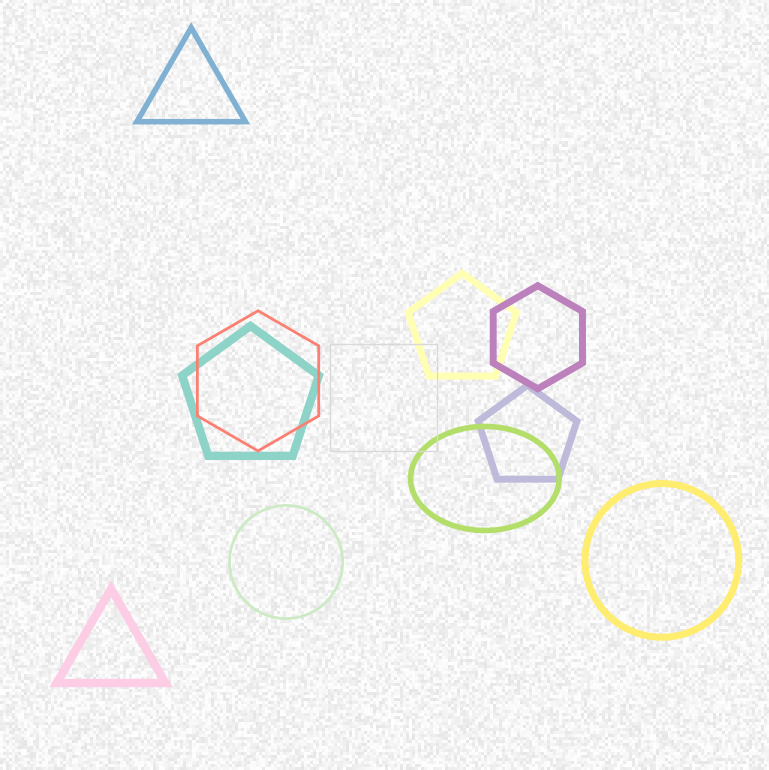[{"shape": "pentagon", "thickness": 3, "radius": 0.47, "center": [0.325, 0.483]}, {"shape": "pentagon", "thickness": 2.5, "radius": 0.37, "center": [0.6, 0.571]}, {"shape": "pentagon", "thickness": 2.5, "radius": 0.34, "center": [0.685, 0.432]}, {"shape": "hexagon", "thickness": 1, "radius": 0.46, "center": [0.335, 0.505]}, {"shape": "triangle", "thickness": 2, "radius": 0.41, "center": [0.248, 0.883]}, {"shape": "oval", "thickness": 2, "radius": 0.48, "center": [0.63, 0.379]}, {"shape": "triangle", "thickness": 3, "radius": 0.41, "center": [0.144, 0.154]}, {"shape": "square", "thickness": 0.5, "radius": 0.35, "center": [0.498, 0.484]}, {"shape": "hexagon", "thickness": 2.5, "radius": 0.33, "center": [0.698, 0.562]}, {"shape": "circle", "thickness": 1, "radius": 0.37, "center": [0.372, 0.27]}, {"shape": "circle", "thickness": 2.5, "radius": 0.5, "center": [0.86, 0.272]}]